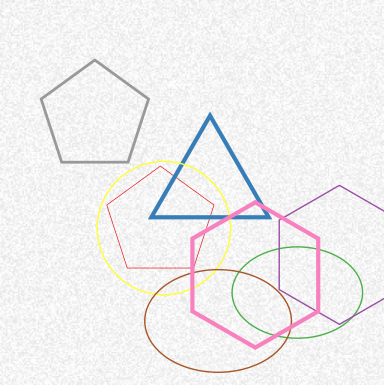[{"shape": "pentagon", "thickness": 0.5, "radius": 0.73, "center": [0.417, 0.422]}, {"shape": "triangle", "thickness": 3, "radius": 0.88, "center": [0.546, 0.524]}, {"shape": "oval", "thickness": 1, "radius": 0.85, "center": [0.772, 0.24]}, {"shape": "hexagon", "thickness": 1, "radius": 0.9, "center": [0.882, 0.338]}, {"shape": "circle", "thickness": 1, "radius": 0.87, "center": [0.426, 0.408]}, {"shape": "oval", "thickness": 1, "radius": 0.95, "center": [0.566, 0.166]}, {"shape": "hexagon", "thickness": 3, "radius": 0.94, "center": [0.663, 0.286]}, {"shape": "pentagon", "thickness": 2, "radius": 0.73, "center": [0.246, 0.697]}]